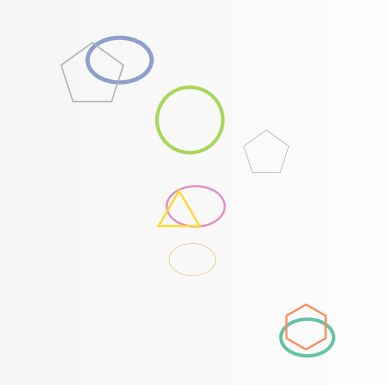[{"shape": "oval", "thickness": 2.5, "radius": 0.34, "center": [0.793, 0.123]}, {"shape": "hexagon", "thickness": 1.5, "radius": 0.29, "center": [0.79, 0.151]}, {"shape": "oval", "thickness": 3, "radius": 0.41, "center": [0.309, 0.844]}, {"shape": "oval", "thickness": 1.5, "radius": 0.38, "center": [0.505, 0.464]}, {"shape": "circle", "thickness": 2.5, "radius": 0.43, "center": [0.49, 0.688]}, {"shape": "triangle", "thickness": 1.5, "radius": 0.31, "center": [0.462, 0.443]}, {"shape": "oval", "thickness": 0.5, "radius": 0.3, "center": [0.496, 0.326]}, {"shape": "pentagon", "thickness": 0.5, "radius": 0.3, "center": [0.687, 0.601]}, {"shape": "pentagon", "thickness": 1, "radius": 0.42, "center": [0.238, 0.805]}]